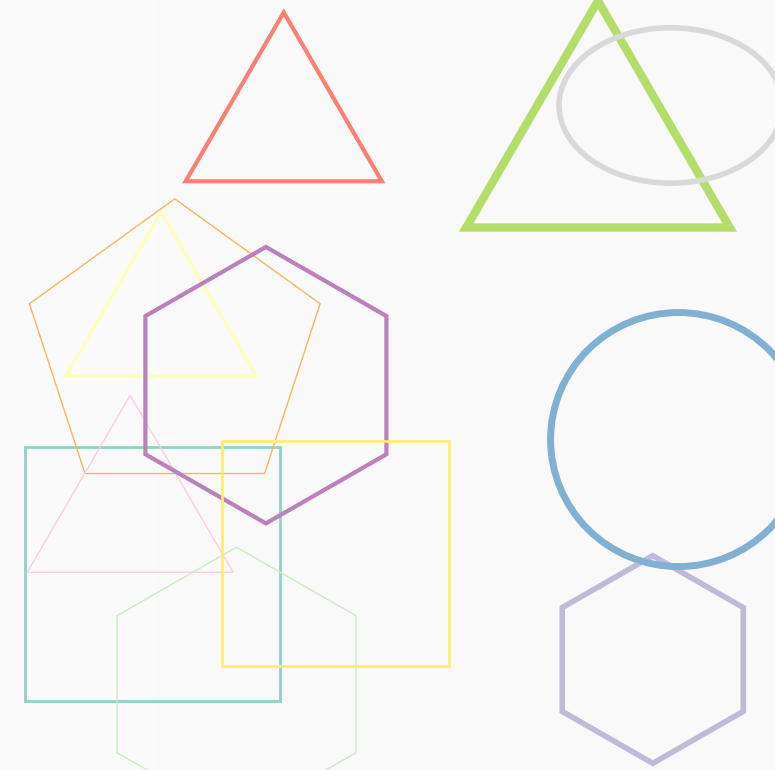[{"shape": "square", "thickness": 1, "radius": 0.82, "center": [0.197, 0.254]}, {"shape": "triangle", "thickness": 1, "radius": 0.71, "center": [0.208, 0.582]}, {"shape": "hexagon", "thickness": 2, "radius": 0.67, "center": [0.842, 0.144]}, {"shape": "triangle", "thickness": 1.5, "radius": 0.73, "center": [0.366, 0.838]}, {"shape": "circle", "thickness": 2.5, "radius": 0.82, "center": [0.875, 0.429]}, {"shape": "pentagon", "thickness": 0.5, "radius": 0.99, "center": [0.226, 0.545]}, {"shape": "triangle", "thickness": 3, "radius": 0.98, "center": [0.772, 0.803]}, {"shape": "triangle", "thickness": 0.5, "radius": 0.77, "center": [0.168, 0.333]}, {"shape": "oval", "thickness": 2, "radius": 0.72, "center": [0.865, 0.863]}, {"shape": "hexagon", "thickness": 1.5, "radius": 0.9, "center": [0.343, 0.5]}, {"shape": "hexagon", "thickness": 0.5, "radius": 0.89, "center": [0.305, 0.111]}, {"shape": "square", "thickness": 1, "radius": 0.73, "center": [0.433, 0.281]}]